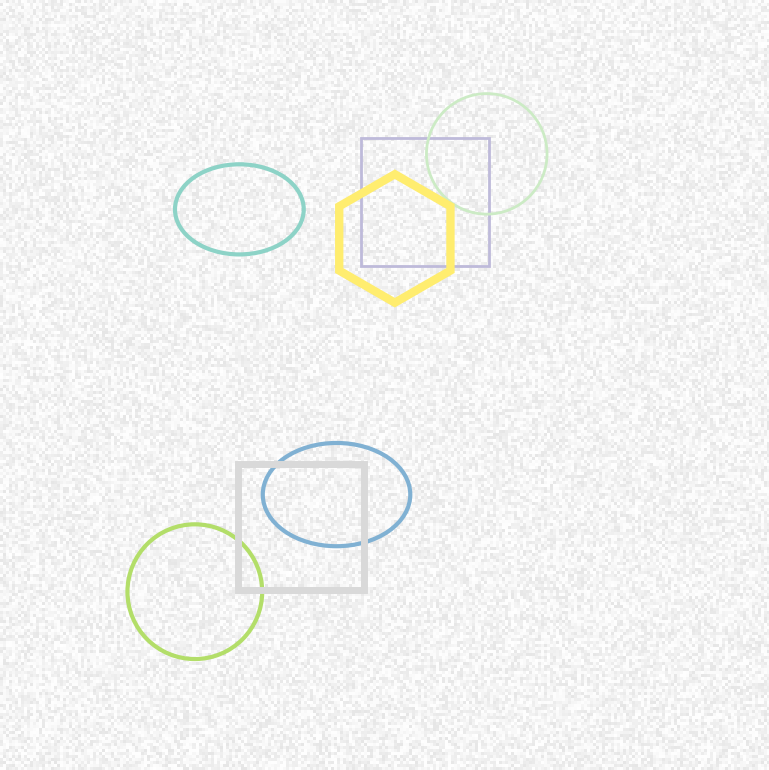[{"shape": "oval", "thickness": 1.5, "radius": 0.42, "center": [0.311, 0.728]}, {"shape": "square", "thickness": 1, "radius": 0.42, "center": [0.552, 0.737]}, {"shape": "oval", "thickness": 1.5, "radius": 0.48, "center": [0.437, 0.358]}, {"shape": "circle", "thickness": 1.5, "radius": 0.44, "center": [0.253, 0.232]}, {"shape": "square", "thickness": 2.5, "radius": 0.41, "center": [0.391, 0.316]}, {"shape": "circle", "thickness": 1, "radius": 0.39, "center": [0.632, 0.8]}, {"shape": "hexagon", "thickness": 3, "radius": 0.42, "center": [0.513, 0.69]}]